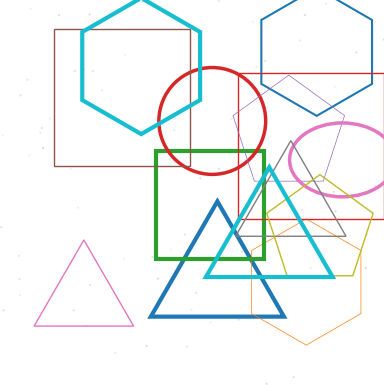[{"shape": "triangle", "thickness": 3, "radius": 1.0, "center": [0.565, 0.277]}, {"shape": "hexagon", "thickness": 1.5, "radius": 0.83, "center": [0.823, 0.865]}, {"shape": "hexagon", "thickness": 0.5, "radius": 0.82, "center": [0.796, 0.267]}, {"shape": "square", "thickness": 3, "radius": 0.7, "center": [0.545, 0.468]}, {"shape": "circle", "thickness": 2.5, "radius": 0.69, "center": [0.551, 0.686]}, {"shape": "square", "thickness": 1, "radius": 0.95, "center": [0.808, 0.62]}, {"shape": "pentagon", "thickness": 0.5, "radius": 0.76, "center": [0.75, 0.653]}, {"shape": "square", "thickness": 1, "radius": 0.89, "center": [0.317, 0.747]}, {"shape": "triangle", "thickness": 1, "radius": 0.75, "center": [0.218, 0.228]}, {"shape": "oval", "thickness": 2.5, "radius": 0.69, "center": [0.889, 0.585]}, {"shape": "triangle", "thickness": 1, "radius": 0.83, "center": [0.755, 0.469]}, {"shape": "pentagon", "thickness": 1, "radius": 0.73, "center": [0.831, 0.401]}, {"shape": "hexagon", "thickness": 3, "radius": 0.88, "center": [0.367, 0.829]}, {"shape": "triangle", "thickness": 3, "radius": 0.95, "center": [0.699, 0.375]}]